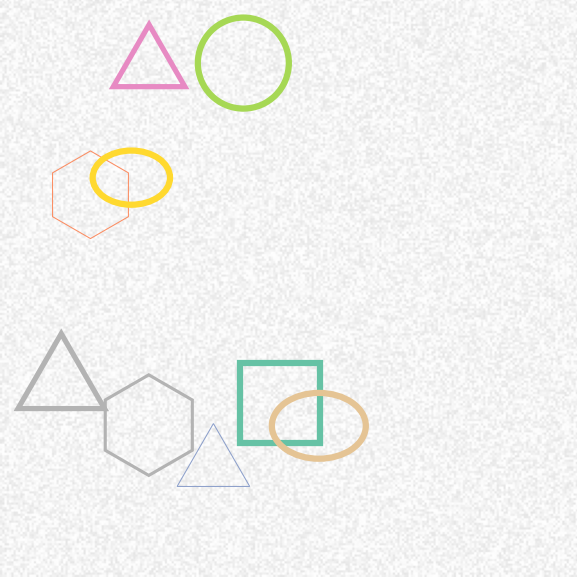[{"shape": "square", "thickness": 3, "radius": 0.35, "center": [0.484, 0.301]}, {"shape": "hexagon", "thickness": 0.5, "radius": 0.38, "center": [0.157, 0.662]}, {"shape": "triangle", "thickness": 0.5, "radius": 0.36, "center": [0.37, 0.193]}, {"shape": "triangle", "thickness": 2.5, "radius": 0.36, "center": [0.258, 0.885]}, {"shape": "circle", "thickness": 3, "radius": 0.39, "center": [0.421, 0.89]}, {"shape": "oval", "thickness": 3, "radius": 0.33, "center": [0.227, 0.692]}, {"shape": "oval", "thickness": 3, "radius": 0.41, "center": [0.552, 0.262]}, {"shape": "triangle", "thickness": 2.5, "radius": 0.43, "center": [0.106, 0.335]}, {"shape": "hexagon", "thickness": 1.5, "radius": 0.44, "center": [0.258, 0.263]}]